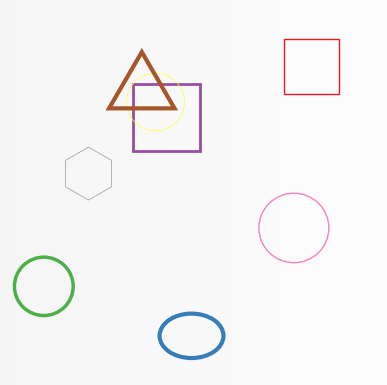[{"shape": "square", "thickness": 1, "radius": 0.36, "center": [0.803, 0.828]}, {"shape": "oval", "thickness": 3, "radius": 0.41, "center": [0.494, 0.128]}, {"shape": "circle", "thickness": 2.5, "radius": 0.38, "center": [0.113, 0.256]}, {"shape": "square", "thickness": 2, "radius": 0.44, "center": [0.429, 0.695]}, {"shape": "circle", "thickness": 0.5, "radius": 0.37, "center": [0.401, 0.735]}, {"shape": "triangle", "thickness": 3, "radius": 0.49, "center": [0.366, 0.767]}, {"shape": "circle", "thickness": 1, "radius": 0.45, "center": [0.758, 0.408]}, {"shape": "hexagon", "thickness": 0.5, "radius": 0.34, "center": [0.228, 0.549]}]